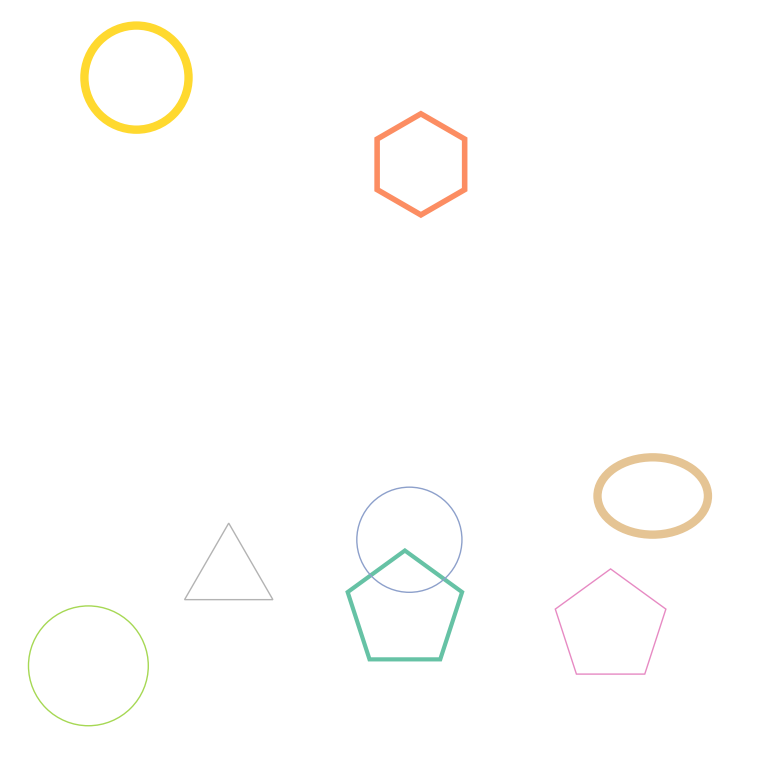[{"shape": "pentagon", "thickness": 1.5, "radius": 0.39, "center": [0.526, 0.207]}, {"shape": "hexagon", "thickness": 2, "radius": 0.33, "center": [0.547, 0.787]}, {"shape": "circle", "thickness": 0.5, "radius": 0.34, "center": [0.532, 0.299]}, {"shape": "pentagon", "thickness": 0.5, "radius": 0.38, "center": [0.793, 0.186]}, {"shape": "circle", "thickness": 0.5, "radius": 0.39, "center": [0.115, 0.135]}, {"shape": "circle", "thickness": 3, "radius": 0.34, "center": [0.177, 0.899]}, {"shape": "oval", "thickness": 3, "radius": 0.36, "center": [0.848, 0.356]}, {"shape": "triangle", "thickness": 0.5, "radius": 0.33, "center": [0.297, 0.254]}]